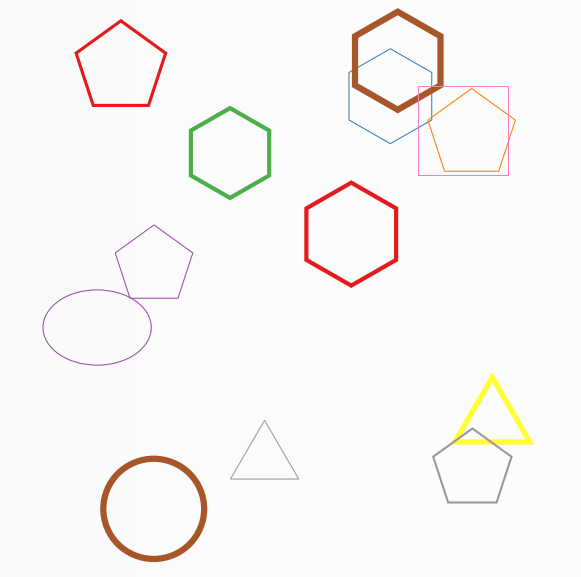[{"shape": "hexagon", "thickness": 2, "radius": 0.45, "center": [0.604, 0.594]}, {"shape": "pentagon", "thickness": 1.5, "radius": 0.4, "center": [0.208, 0.882]}, {"shape": "hexagon", "thickness": 0.5, "radius": 0.41, "center": [0.672, 0.833]}, {"shape": "hexagon", "thickness": 2, "radius": 0.39, "center": [0.396, 0.734]}, {"shape": "pentagon", "thickness": 0.5, "radius": 0.35, "center": [0.265, 0.539]}, {"shape": "oval", "thickness": 0.5, "radius": 0.47, "center": [0.167, 0.432]}, {"shape": "pentagon", "thickness": 0.5, "radius": 0.4, "center": [0.811, 0.767]}, {"shape": "triangle", "thickness": 2.5, "radius": 0.37, "center": [0.847, 0.271]}, {"shape": "circle", "thickness": 3, "radius": 0.43, "center": [0.265, 0.118]}, {"shape": "hexagon", "thickness": 3, "radius": 0.42, "center": [0.684, 0.894]}, {"shape": "square", "thickness": 0.5, "radius": 0.39, "center": [0.797, 0.773]}, {"shape": "triangle", "thickness": 0.5, "radius": 0.34, "center": [0.455, 0.203]}, {"shape": "pentagon", "thickness": 1, "radius": 0.35, "center": [0.813, 0.186]}]